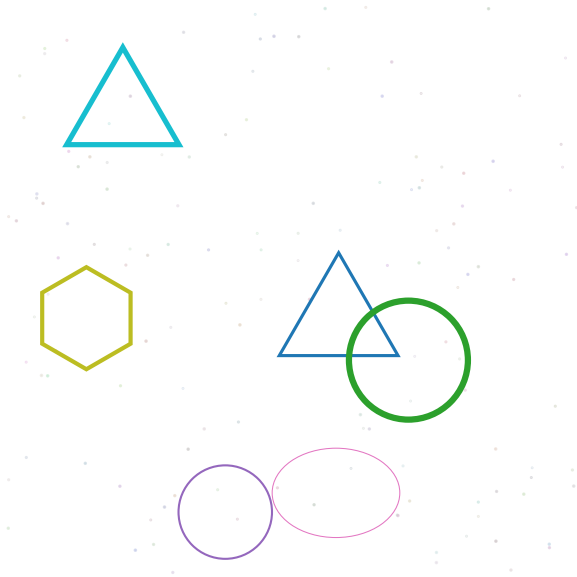[{"shape": "triangle", "thickness": 1.5, "radius": 0.59, "center": [0.586, 0.443]}, {"shape": "circle", "thickness": 3, "radius": 0.52, "center": [0.707, 0.376]}, {"shape": "circle", "thickness": 1, "radius": 0.4, "center": [0.39, 0.112]}, {"shape": "oval", "thickness": 0.5, "radius": 0.55, "center": [0.582, 0.146]}, {"shape": "hexagon", "thickness": 2, "radius": 0.44, "center": [0.15, 0.448]}, {"shape": "triangle", "thickness": 2.5, "radius": 0.56, "center": [0.213, 0.805]}]